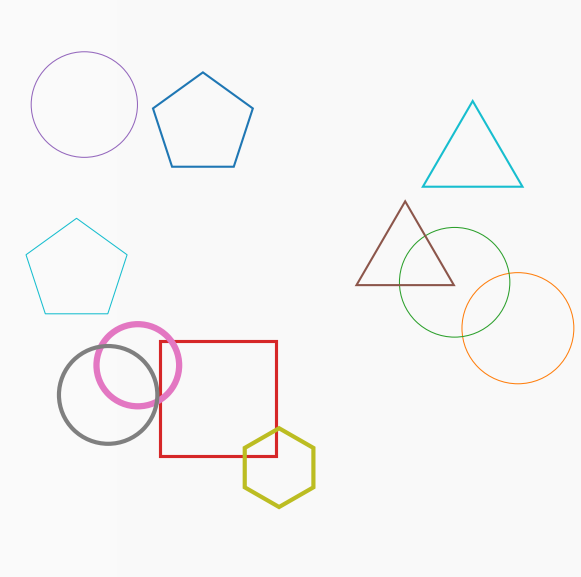[{"shape": "pentagon", "thickness": 1, "radius": 0.45, "center": [0.349, 0.783]}, {"shape": "circle", "thickness": 0.5, "radius": 0.48, "center": [0.891, 0.431]}, {"shape": "circle", "thickness": 0.5, "radius": 0.47, "center": [0.782, 0.51]}, {"shape": "square", "thickness": 1.5, "radius": 0.5, "center": [0.376, 0.309]}, {"shape": "circle", "thickness": 0.5, "radius": 0.46, "center": [0.145, 0.818]}, {"shape": "triangle", "thickness": 1, "radius": 0.48, "center": [0.697, 0.554]}, {"shape": "circle", "thickness": 3, "radius": 0.36, "center": [0.237, 0.367]}, {"shape": "circle", "thickness": 2, "radius": 0.42, "center": [0.186, 0.315]}, {"shape": "hexagon", "thickness": 2, "radius": 0.34, "center": [0.48, 0.189]}, {"shape": "triangle", "thickness": 1, "radius": 0.49, "center": [0.813, 0.725]}, {"shape": "pentagon", "thickness": 0.5, "radius": 0.46, "center": [0.132, 0.53]}]